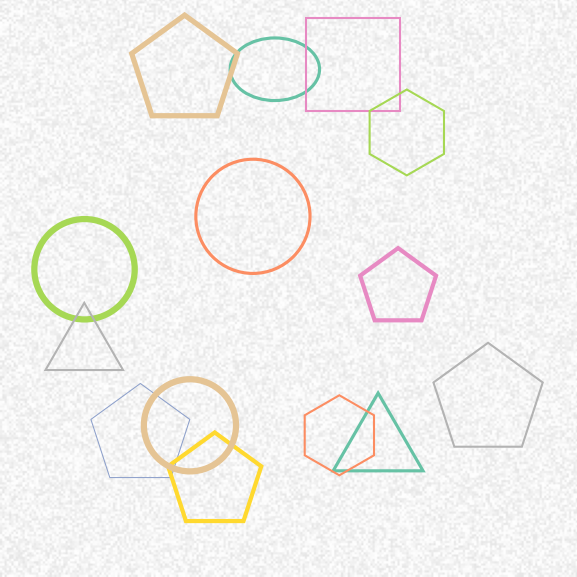[{"shape": "triangle", "thickness": 1.5, "radius": 0.45, "center": [0.655, 0.229]}, {"shape": "oval", "thickness": 1.5, "radius": 0.39, "center": [0.476, 0.879]}, {"shape": "circle", "thickness": 1.5, "radius": 0.49, "center": [0.438, 0.625]}, {"shape": "hexagon", "thickness": 1, "radius": 0.35, "center": [0.588, 0.245]}, {"shape": "pentagon", "thickness": 0.5, "radius": 0.45, "center": [0.243, 0.245]}, {"shape": "pentagon", "thickness": 2, "radius": 0.35, "center": [0.689, 0.5]}, {"shape": "square", "thickness": 1, "radius": 0.4, "center": [0.611, 0.888]}, {"shape": "circle", "thickness": 3, "radius": 0.43, "center": [0.146, 0.533]}, {"shape": "hexagon", "thickness": 1, "radius": 0.37, "center": [0.704, 0.77]}, {"shape": "pentagon", "thickness": 2, "radius": 0.42, "center": [0.372, 0.165]}, {"shape": "pentagon", "thickness": 2.5, "radius": 0.48, "center": [0.32, 0.877]}, {"shape": "circle", "thickness": 3, "radius": 0.4, "center": [0.329, 0.263]}, {"shape": "pentagon", "thickness": 1, "radius": 0.5, "center": [0.845, 0.306]}, {"shape": "triangle", "thickness": 1, "radius": 0.39, "center": [0.146, 0.397]}]